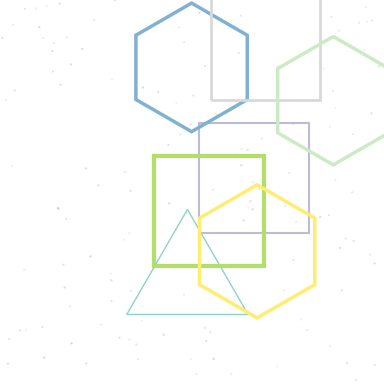[{"shape": "triangle", "thickness": 1, "radius": 0.91, "center": [0.487, 0.274]}, {"shape": "square", "thickness": 1.5, "radius": 0.71, "center": [0.659, 0.537]}, {"shape": "hexagon", "thickness": 2.5, "radius": 0.83, "center": [0.498, 0.825]}, {"shape": "square", "thickness": 3, "radius": 0.71, "center": [0.543, 0.451]}, {"shape": "square", "thickness": 2, "radius": 0.7, "center": [0.69, 0.882]}, {"shape": "hexagon", "thickness": 2.5, "radius": 0.83, "center": [0.866, 0.738]}, {"shape": "hexagon", "thickness": 2.5, "radius": 0.86, "center": [0.668, 0.347]}]